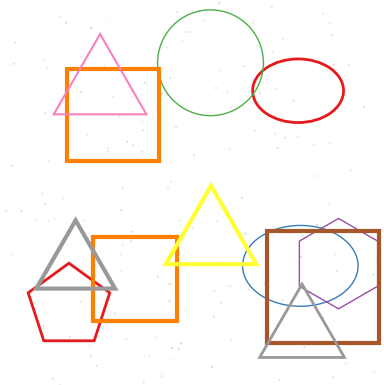[{"shape": "pentagon", "thickness": 2, "radius": 0.56, "center": [0.179, 0.205]}, {"shape": "oval", "thickness": 2, "radius": 0.59, "center": [0.774, 0.764]}, {"shape": "oval", "thickness": 1, "radius": 0.75, "center": [0.78, 0.309]}, {"shape": "circle", "thickness": 1, "radius": 0.69, "center": [0.547, 0.837]}, {"shape": "hexagon", "thickness": 1, "radius": 0.59, "center": [0.879, 0.315]}, {"shape": "square", "thickness": 3, "radius": 0.6, "center": [0.294, 0.701]}, {"shape": "square", "thickness": 3, "radius": 0.55, "center": [0.351, 0.274]}, {"shape": "triangle", "thickness": 3, "radius": 0.68, "center": [0.548, 0.382]}, {"shape": "square", "thickness": 3, "radius": 0.73, "center": [0.839, 0.254]}, {"shape": "triangle", "thickness": 1.5, "radius": 0.69, "center": [0.26, 0.773]}, {"shape": "triangle", "thickness": 2, "radius": 0.64, "center": [0.785, 0.135]}, {"shape": "triangle", "thickness": 3, "radius": 0.59, "center": [0.196, 0.309]}]